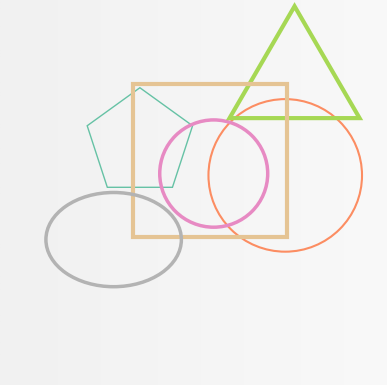[{"shape": "pentagon", "thickness": 1, "radius": 0.71, "center": [0.361, 0.629]}, {"shape": "circle", "thickness": 1.5, "radius": 0.99, "center": [0.736, 0.544]}, {"shape": "circle", "thickness": 2.5, "radius": 0.7, "center": [0.552, 0.549]}, {"shape": "triangle", "thickness": 3, "radius": 0.97, "center": [0.76, 0.79]}, {"shape": "square", "thickness": 3, "radius": 0.99, "center": [0.543, 0.583]}, {"shape": "oval", "thickness": 2.5, "radius": 0.87, "center": [0.293, 0.378]}]